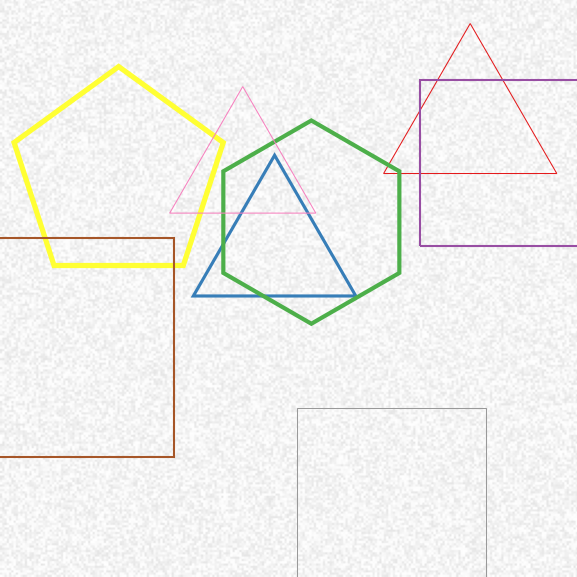[{"shape": "triangle", "thickness": 0.5, "radius": 0.87, "center": [0.814, 0.785]}, {"shape": "triangle", "thickness": 1.5, "radius": 0.81, "center": [0.475, 0.568]}, {"shape": "hexagon", "thickness": 2, "radius": 0.88, "center": [0.539, 0.615]}, {"shape": "square", "thickness": 1, "radius": 0.72, "center": [0.872, 0.717]}, {"shape": "pentagon", "thickness": 2.5, "radius": 0.95, "center": [0.205, 0.693]}, {"shape": "square", "thickness": 1, "radius": 0.95, "center": [0.111, 0.397]}, {"shape": "triangle", "thickness": 0.5, "radius": 0.73, "center": [0.42, 0.703]}, {"shape": "square", "thickness": 0.5, "radius": 0.82, "center": [0.678, 0.13]}]